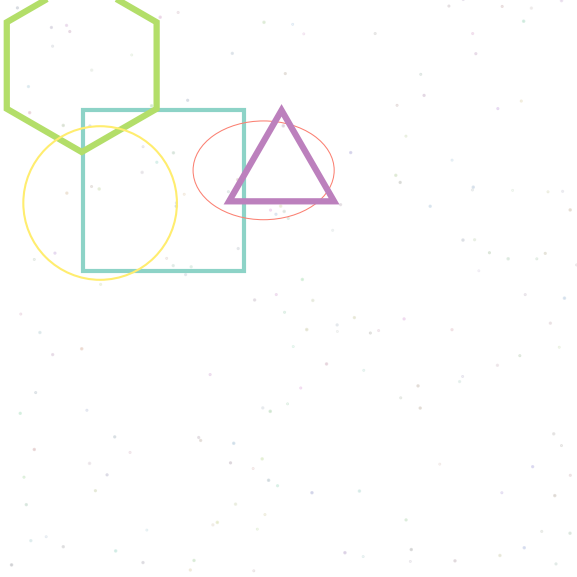[{"shape": "square", "thickness": 2, "radius": 0.7, "center": [0.284, 0.669]}, {"shape": "oval", "thickness": 0.5, "radius": 0.61, "center": [0.457, 0.704]}, {"shape": "hexagon", "thickness": 3, "radius": 0.75, "center": [0.141, 0.886]}, {"shape": "triangle", "thickness": 3, "radius": 0.53, "center": [0.488, 0.703]}, {"shape": "circle", "thickness": 1, "radius": 0.66, "center": [0.173, 0.648]}]